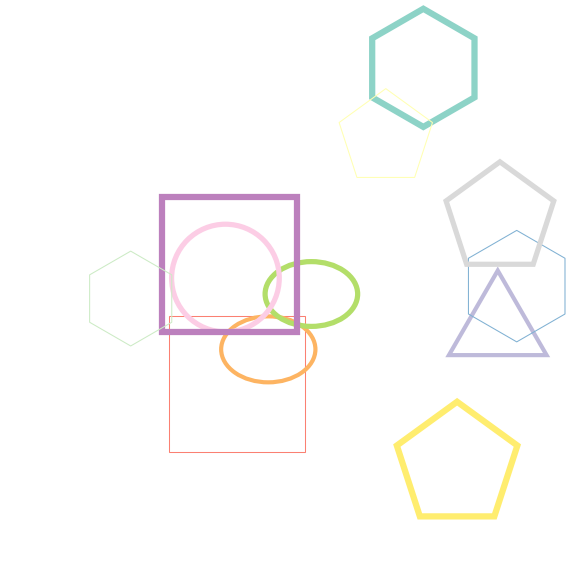[{"shape": "hexagon", "thickness": 3, "radius": 0.51, "center": [0.733, 0.882]}, {"shape": "pentagon", "thickness": 0.5, "radius": 0.43, "center": [0.668, 0.761]}, {"shape": "triangle", "thickness": 2, "radius": 0.49, "center": [0.862, 0.433]}, {"shape": "square", "thickness": 0.5, "radius": 0.59, "center": [0.41, 0.333]}, {"shape": "hexagon", "thickness": 0.5, "radius": 0.48, "center": [0.895, 0.504]}, {"shape": "oval", "thickness": 2, "radius": 0.41, "center": [0.465, 0.394]}, {"shape": "oval", "thickness": 2.5, "radius": 0.4, "center": [0.539, 0.49]}, {"shape": "circle", "thickness": 2.5, "radius": 0.47, "center": [0.39, 0.518]}, {"shape": "pentagon", "thickness": 2.5, "radius": 0.49, "center": [0.866, 0.621]}, {"shape": "square", "thickness": 3, "radius": 0.58, "center": [0.397, 0.541]}, {"shape": "hexagon", "thickness": 0.5, "radius": 0.41, "center": [0.226, 0.482]}, {"shape": "pentagon", "thickness": 3, "radius": 0.55, "center": [0.792, 0.194]}]